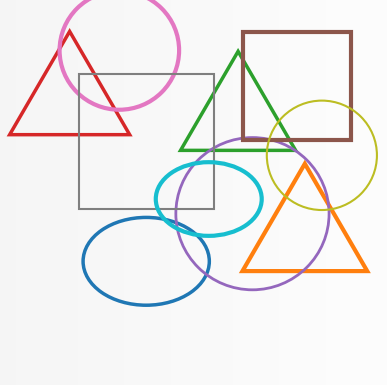[{"shape": "oval", "thickness": 2.5, "radius": 0.81, "center": [0.377, 0.321]}, {"shape": "triangle", "thickness": 3, "radius": 0.93, "center": [0.787, 0.389]}, {"shape": "triangle", "thickness": 2.5, "radius": 0.86, "center": [0.614, 0.695]}, {"shape": "triangle", "thickness": 2.5, "radius": 0.89, "center": [0.18, 0.74]}, {"shape": "circle", "thickness": 2, "radius": 0.99, "center": [0.652, 0.445]}, {"shape": "square", "thickness": 3, "radius": 0.7, "center": [0.767, 0.776]}, {"shape": "circle", "thickness": 3, "radius": 0.77, "center": [0.308, 0.869]}, {"shape": "square", "thickness": 1.5, "radius": 0.87, "center": [0.378, 0.633]}, {"shape": "circle", "thickness": 1.5, "radius": 0.71, "center": [0.831, 0.597]}, {"shape": "oval", "thickness": 3, "radius": 0.68, "center": [0.539, 0.483]}]